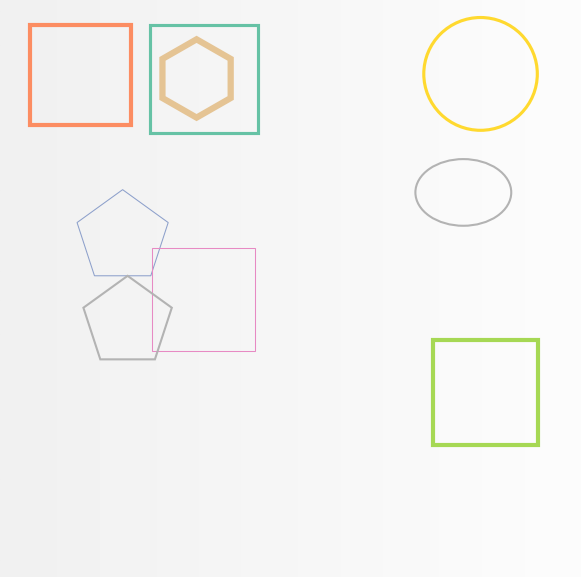[{"shape": "square", "thickness": 1.5, "radius": 0.46, "center": [0.35, 0.863]}, {"shape": "square", "thickness": 2, "radius": 0.43, "center": [0.139, 0.869]}, {"shape": "pentagon", "thickness": 0.5, "radius": 0.41, "center": [0.211, 0.588]}, {"shape": "square", "thickness": 0.5, "radius": 0.44, "center": [0.35, 0.481]}, {"shape": "square", "thickness": 2, "radius": 0.45, "center": [0.836, 0.319]}, {"shape": "circle", "thickness": 1.5, "radius": 0.49, "center": [0.827, 0.871]}, {"shape": "hexagon", "thickness": 3, "radius": 0.34, "center": [0.338, 0.863]}, {"shape": "oval", "thickness": 1, "radius": 0.41, "center": [0.797, 0.666]}, {"shape": "pentagon", "thickness": 1, "radius": 0.4, "center": [0.22, 0.442]}]